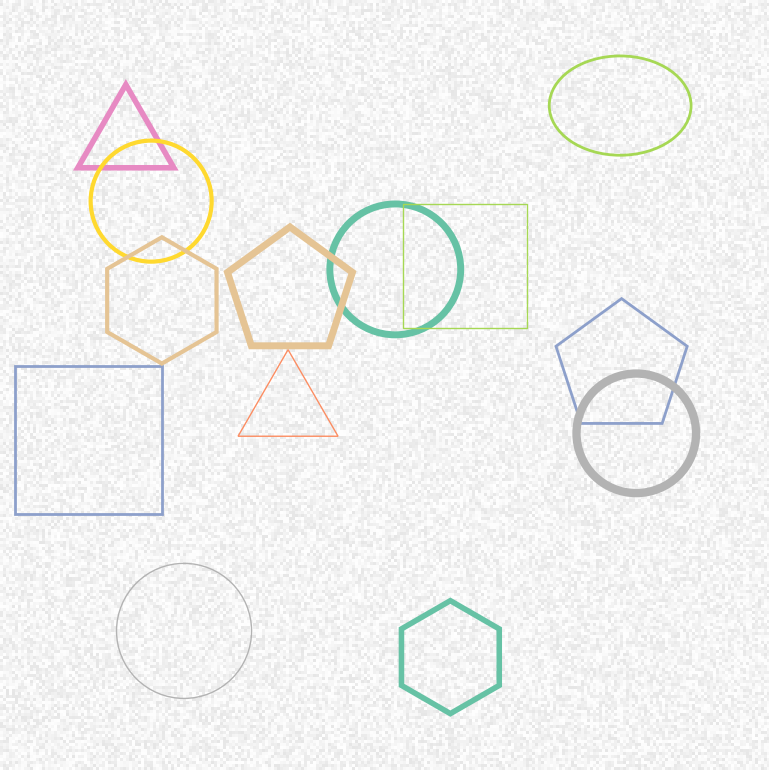[{"shape": "circle", "thickness": 2.5, "radius": 0.42, "center": [0.513, 0.65]}, {"shape": "hexagon", "thickness": 2, "radius": 0.37, "center": [0.585, 0.147]}, {"shape": "triangle", "thickness": 0.5, "radius": 0.37, "center": [0.374, 0.471]}, {"shape": "pentagon", "thickness": 1, "radius": 0.45, "center": [0.807, 0.523]}, {"shape": "square", "thickness": 1, "radius": 0.48, "center": [0.115, 0.428]}, {"shape": "triangle", "thickness": 2, "radius": 0.36, "center": [0.163, 0.818]}, {"shape": "square", "thickness": 0.5, "radius": 0.4, "center": [0.604, 0.654]}, {"shape": "oval", "thickness": 1, "radius": 0.46, "center": [0.805, 0.863]}, {"shape": "circle", "thickness": 1.5, "radius": 0.39, "center": [0.196, 0.739]}, {"shape": "hexagon", "thickness": 1.5, "radius": 0.41, "center": [0.21, 0.61]}, {"shape": "pentagon", "thickness": 2.5, "radius": 0.43, "center": [0.377, 0.62]}, {"shape": "circle", "thickness": 0.5, "radius": 0.44, "center": [0.239, 0.181]}, {"shape": "circle", "thickness": 3, "radius": 0.39, "center": [0.826, 0.437]}]